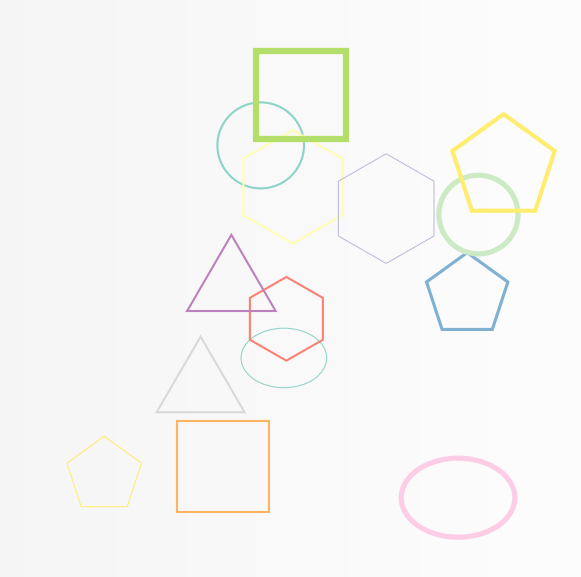[{"shape": "circle", "thickness": 1, "radius": 0.37, "center": [0.449, 0.747]}, {"shape": "oval", "thickness": 0.5, "radius": 0.37, "center": [0.488, 0.379]}, {"shape": "hexagon", "thickness": 1, "radius": 0.49, "center": [0.504, 0.676]}, {"shape": "hexagon", "thickness": 0.5, "radius": 0.47, "center": [0.664, 0.638]}, {"shape": "hexagon", "thickness": 1, "radius": 0.36, "center": [0.493, 0.447]}, {"shape": "pentagon", "thickness": 1.5, "radius": 0.37, "center": [0.804, 0.488]}, {"shape": "square", "thickness": 1, "radius": 0.39, "center": [0.383, 0.191]}, {"shape": "square", "thickness": 3, "radius": 0.38, "center": [0.518, 0.835]}, {"shape": "oval", "thickness": 2.5, "radius": 0.49, "center": [0.788, 0.137]}, {"shape": "triangle", "thickness": 1, "radius": 0.44, "center": [0.345, 0.329]}, {"shape": "triangle", "thickness": 1, "radius": 0.44, "center": [0.398, 0.505]}, {"shape": "circle", "thickness": 2.5, "radius": 0.34, "center": [0.823, 0.628]}, {"shape": "pentagon", "thickness": 0.5, "radius": 0.34, "center": [0.179, 0.176]}, {"shape": "pentagon", "thickness": 2, "radius": 0.46, "center": [0.866, 0.709]}]